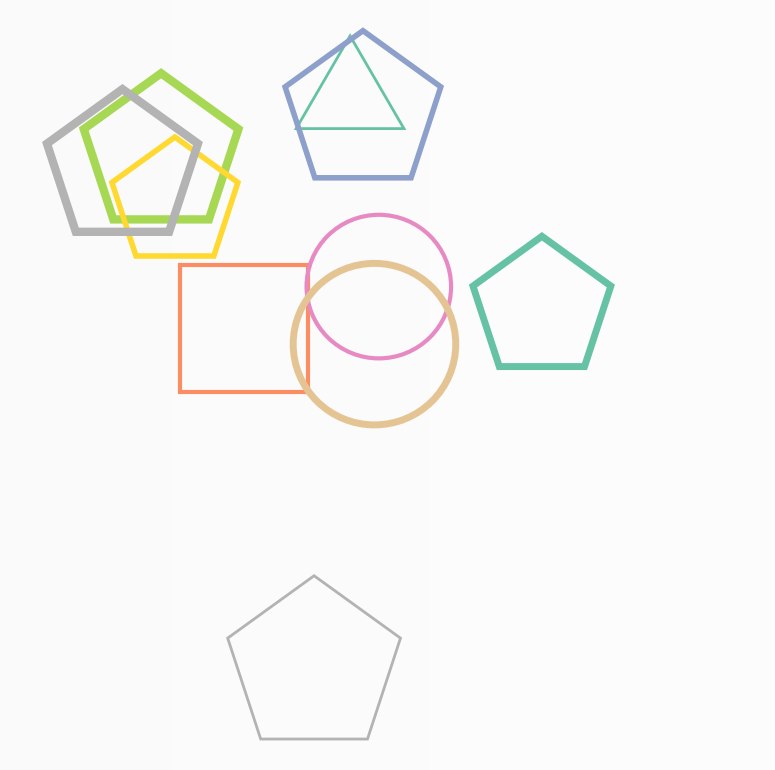[{"shape": "pentagon", "thickness": 2.5, "radius": 0.47, "center": [0.699, 0.6]}, {"shape": "triangle", "thickness": 1, "radius": 0.4, "center": [0.452, 0.873]}, {"shape": "square", "thickness": 1.5, "radius": 0.41, "center": [0.314, 0.574]}, {"shape": "pentagon", "thickness": 2, "radius": 0.53, "center": [0.468, 0.855]}, {"shape": "circle", "thickness": 1.5, "radius": 0.47, "center": [0.489, 0.628]}, {"shape": "pentagon", "thickness": 3, "radius": 0.52, "center": [0.208, 0.8]}, {"shape": "pentagon", "thickness": 2, "radius": 0.43, "center": [0.226, 0.737]}, {"shape": "circle", "thickness": 2.5, "radius": 0.52, "center": [0.483, 0.553]}, {"shape": "pentagon", "thickness": 3, "radius": 0.51, "center": [0.158, 0.782]}, {"shape": "pentagon", "thickness": 1, "radius": 0.59, "center": [0.405, 0.135]}]